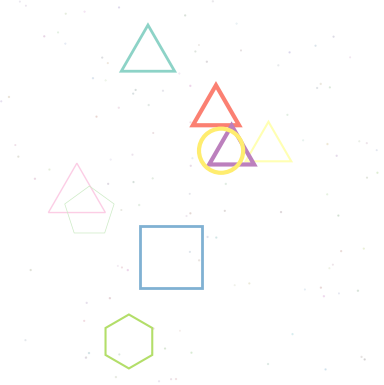[{"shape": "triangle", "thickness": 2, "radius": 0.4, "center": [0.384, 0.855]}, {"shape": "triangle", "thickness": 1.5, "radius": 0.34, "center": [0.697, 0.615]}, {"shape": "triangle", "thickness": 3, "radius": 0.35, "center": [0.561, 0.709]}, {"shape": "square", "thickness": 2, "radius": 0.4, "center": [0.444, 0.333]}, {"shape": "hexagon", "thickness": 1.5, "radius": 0.35, "center": [0.335, 0.113]}, {"shape": "triangle", "thickness": 1, "radius": 0.43, "center": [0.2, 0.491]}, {"shape": "triangle", "thickness": 3, "radius": 0.34, "center": [0.602, 0.607]}, {"shape": "pentagon", "thickness": 0.5, "radius": 0.34, "center": [0.232, 0.449]}, {"shape": "circle", "thickness": 3, "radius": 0.29, "center": [0.574, 0.609]}]